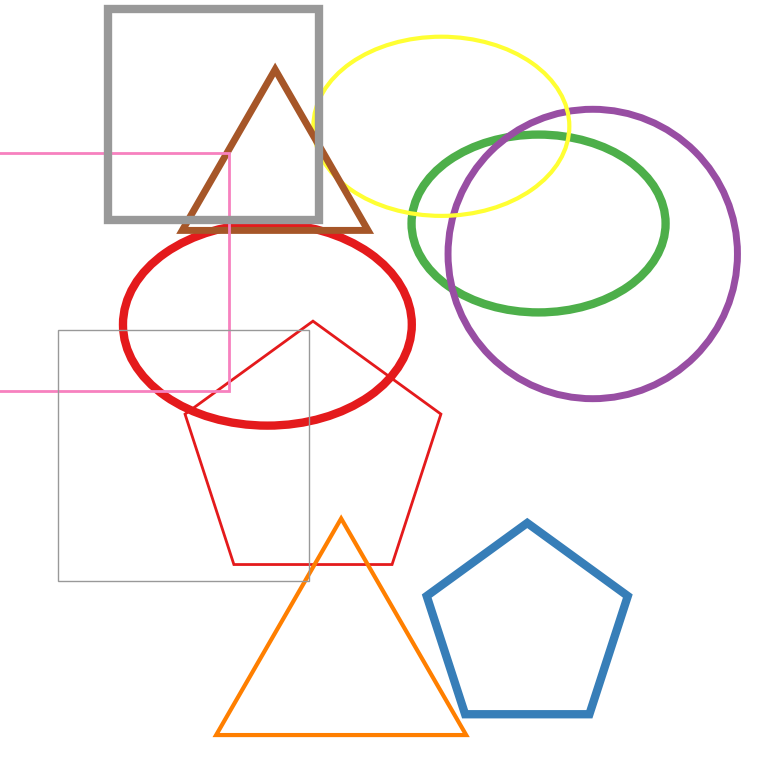[{"shape": "oval", "thickness": 3, "radius": 0.94, "center": [0.347, 0.579]}, {"shape": "pentagon", "thickness": 1, "radius": 0.87, "center": [0.406, 0.408]}, {"shape": "pentagon", "thickness": 3, "radius": 0.69, "center": [0.685, 0.183]}, {"shape": "oval", "thickness": 3, "radius": 0.82, "center": [0.699, 0.71]}, {"shape": "circle", "thickness": 2.5, "radius": 0.94, "center": [0.77, 0.67]}, {"shape": "triangle", "thickness": 1.5, "radius": 0.94, "center": [0.443, 0.139]}, {"shape": "oval", "thickness": 1.5, "radius": 0.83, "center": [0.573, 0.836]}, {"shape": "triangle", "thickness": 2.5, "radius": 0.7, "center": [0.357, 0.77]}, {"shape": "square", "thickness": 1, "radius": 0.77, "center": [0.142, 0.647]}, {"shape": "square", "thickness": 0.5, "radius": 0.82, "center": [0.238, 0.409]}, {"shape": "square", "thickness": 3, "radius": 0.69, "center": [0.277, 0.851]}]